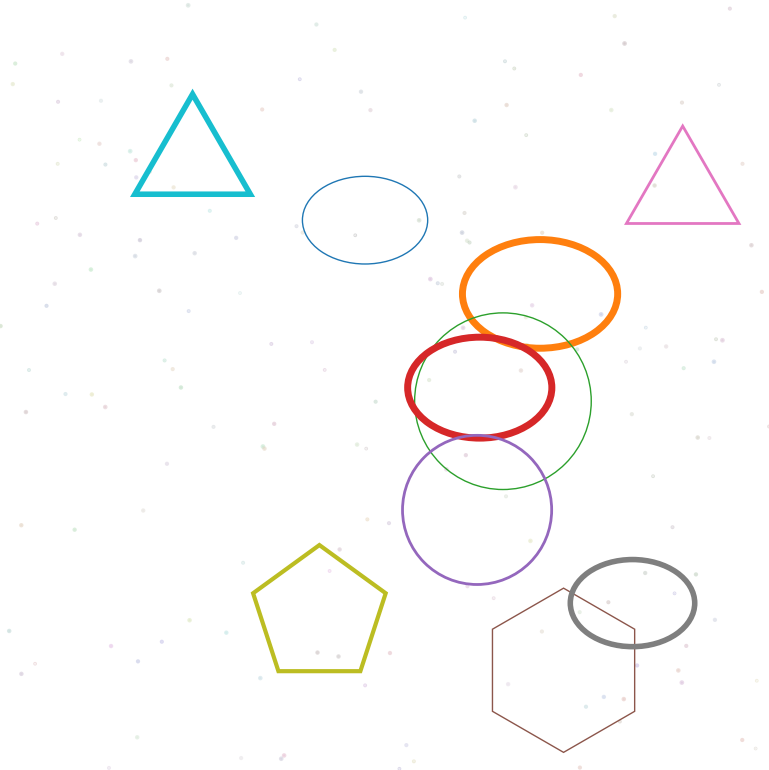[{"shape": "oval", "thickness": 0.5, "radius": 0.41, "center": [0.474, 0.714]}, {"shape": "oval", "thickness": 2.5, "radius": 0.5, "center": [0.701, 0.618]}, {"shape": "circle", "thickness": 0.5, "radius": 0.57, "center": [0.653, 0.479]}, {"shape": "oval", "thickness": 2.5, "radius": 0.47, "center": [0.623, 0.497]}, {"shape": "circle", "thickness": 1, "radius": 0.48, "center": [0.62, 0.338]}, {"shape": "hexagon", "thickness": 0.5, "radius": 0.53, "center": [0.732, 0.13]}, {"shape": "triangle", "thickness": 1, "radius": 0.42, "center": [0.887, 0.752]}, {"shape": "oval", "thickness": 2, "radius": 0.4, "center": [0.821, 0.217]}, {"shape": "pentagon", "thickness": 1.5, "radius": 0.45, "center": [0.415, 0.202]}, {"shape": "triangle", "thickness": 2, "radius": 0.43, "center": [0.25, 0.791]}]